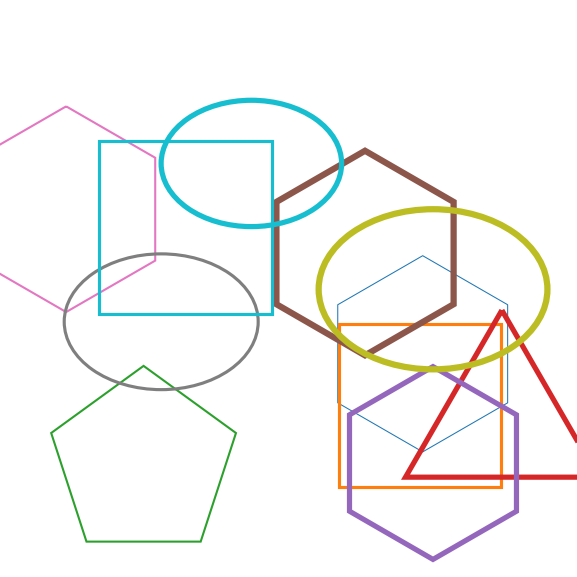[{"shape": "hexagon", "thickness": 0.5, "radius": 0.85, "center": [0.732, 0.387]}, {"shape": "square", "thickness": 1.5, "radius": 0.7, "center": [0.727, 0.297]}, {"shape": "pentagon", "thickness": 1, "radius": 0.84, "center": [0.249, 0.197]}, {"shape": "triangle", "thickness": 2.5, "radius": 0.96, "center": [0.869, 0.269]}, {"shape": "hexagon", "thickness": 2.5, "radius": 0.83, "center": [0.75, 0.197]}, {"shape": "hexagon", "thickness": 3, "radius": 0.89, "center": [0.632, 0.561]}, {"shape": "hexagon", "thickness": 1, "radius": 0.89, "center": [0.115, 0.637]}, {"shape": "oval", "thickness": 1.5, "radius": 0.84, "center": [0.279, 0.442]}, {"shape": "oval", "thickness": 3, "radius": 0.99, "center": [0.75, 0.498]}, {"shape": "square", "thickness": 1.5, "radius": 0.75, "center": [0.321, 0.605]}, {"shape": "oval", "thickness": 2.5, "radius": 0.78, "center": [0.435, 0.716]}]